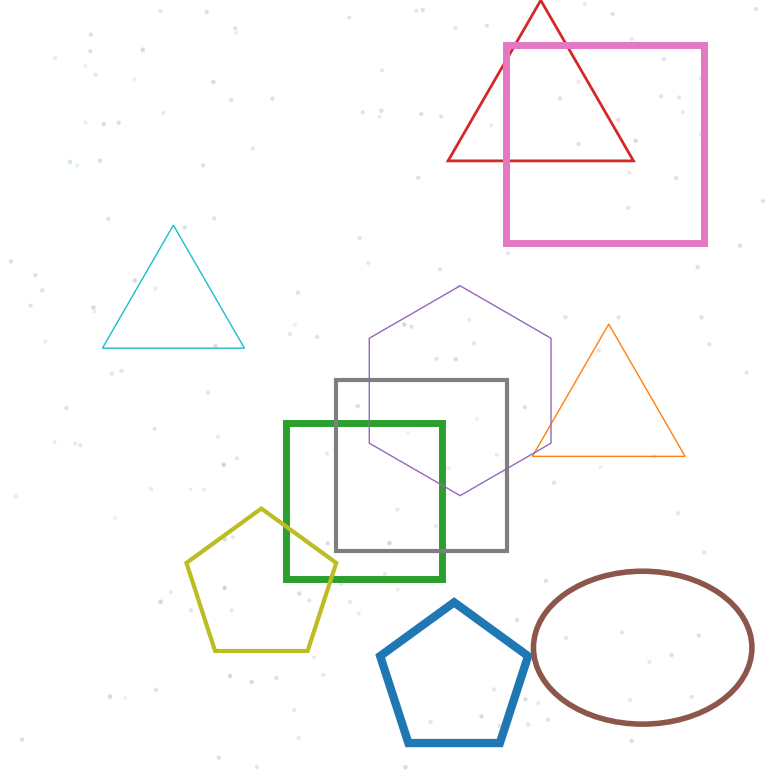[{"shape": "pentagon", "thickness": 3, "radius": 0.51, "center": [0.59, 0.117]}, {"shape": "triangle", "thickness": 0.5, "radius": 0.57, "center": [0.791, 0.465]}, {"shape": "square", "thickness": 2.5, "radius": 0.51, "center": [0.472, 0.349]}, {"shape": "triangle", "thickness": 1, "radius": 0.7, "center": [0.702, 0.861]}, {"shape": "hexagon", "thickness": 0.5, "radius": 0.68, "center": [0.598, 0.493]}, {"shape": "oval", "thickness": 2, "radius": 0.71, "center": [0.835, 0.159]}, {"shape": "square", "thickness": 2.5, "radius": 0.64, "center": [0.786, 0.813]}, {"shape": "square", "thickness": 1.5, "radius": 0.56, "center": [0.548, 0.395]}, {"shape": "pentagon", "thickness": 1.5, "radius": 0.51, "center": [0.339, 0.237]}, {"shape": "triangle", "thickness": 0.5, "radius": 0.53, "center": [0.225, 0.601]}]